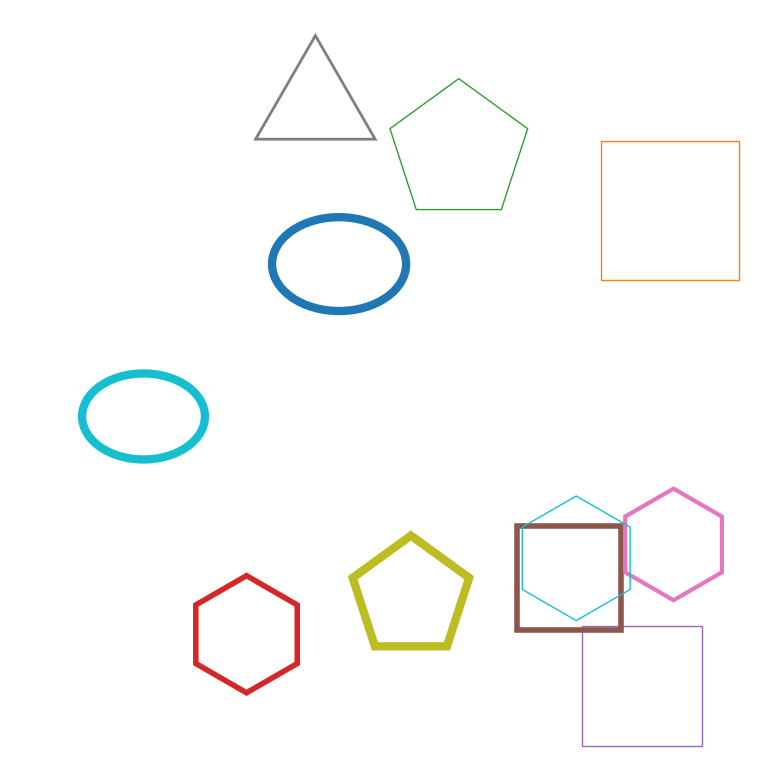[{"shape": "oval", "thickness": 3, "radius": 0.44, "center": [0.44, 0.657]}, {"shape": "square", "thickness": 0.5, "radius": 0.45, "center": [0.87, 0.727]}, {"shape": "pentagon", "thickness": 0.5, "radius": 0.47, "center": [0.596, 0.804]}, {"shape": "hexagon", "thickness": 2, "radius": 0.38, "center": [0.32, 0.176]}, {"shape": "square", "thickness": 0.5, "radius": 0.39, "center": [0.834, 0.109]}, {"shape": "square", "thickness": 2, "radius": 0.34, "center": [0.739, 0.249]}, {"shape": "hexagon", "thickness": 1.5, "radius": 0.36, "center": [0.875, 0.293]}, {"shape": "triangle", "thickness": 1, "radius": 0.45, "center": [0.41, 0.864]}, {"shape": "pentagon", "thickness": 3, "radius": 0.4, "center": [0.534, 0.225]}, {"shape": "hexagon", "thickness": 0.5, "radius": 0.4, "center": [0.748, 0.275]}, {"shape": "oval", "thickness": 3, "radius": 0.4, "center": [0.186, 0.459]}]